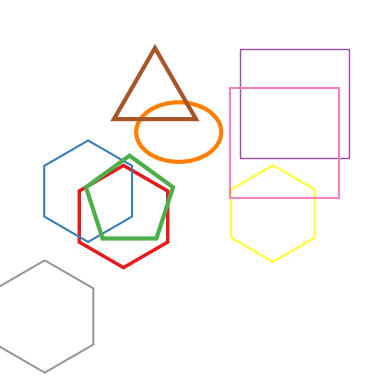[{"shape": "hexagon", "thickness": 2.5, "radius": 0.66, "center": [0.321, 0.438]}, {"shape": "hexagon", "thickness": 1.5, "radius": 0.66, "center": [0.229, 0.503]}, {"shape": "pentagon", "thickness": 3, "radius": 0.59, "center": [0.336, 0.477]}, {"shape": "square", "thickness": 1, "radius": 0.71, "center": [0.765, 0.731]}, {"shape": "oval", "thickness": 3, "radius": 0.55, "center": [0.464, 0.657]}, {"shape": "hexagon", "thickness": 1.5, "radius": 0.63, "center": [0.709, 0.445]}, {"shape": "triangle", "thickness": 3, "radius": 0.62, "center": [0.403, 0.752]}, {"shape": "square", "thickness": 1.5, "radius": 0.71, "center": [0.739, 0.628]}, {"shape": "hexagon", "thickness": 1.5, "radius": 0.73, "center": [0.116, 0.178]}]